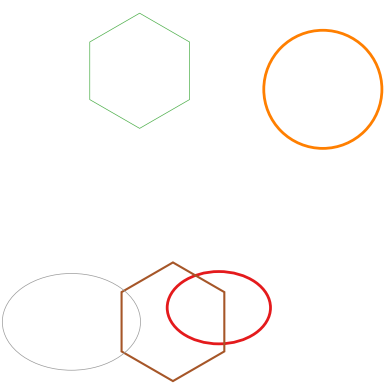[{"shape": "oval", "thickness": 2, "radius": 0.67, "center": [0.568, 0.201]}, {"shape": "hexagon", "thickness": 0.5, "radius": 0.75, "center": [0.363, 0.816]}, {"shape": "circle", "thickness": 2, "radius": 0.77, "center": [0.839, 0.768]}, {"shape": "hexagon", "thickness": 1.5, "radius": 0.77, "center": [0.449, 0.164]}, {"shape": "oval", "thickness": 0.5, "radius": 0.9, "center": [0.186, 0.164]}]